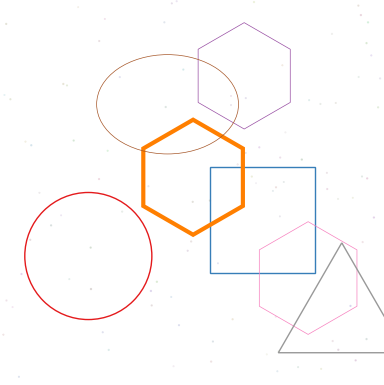[{"shape": "circle", "thickness": 1, "radius": 0.83, "center": [0.229, 0.335]}, {"shape": "square", "thickness": 1, "radius": 0.68, "center": [0.682, 0.428]}, {"shape": "hexagon", "thickness": 0.5, "radius": 0.69, "center": [0.634, 0.803]}, {"shape": "hexagon", "thickness": 3, "radius": 0.75, "center": [0.502, 0.54]}, {"shape": "oval", "thickness": 0.5, "radius": 0.92, "center": [0.435, 0.729]}, {"shape": "hexagon", "thickness": 0.5, "radius": 0.73, "center": [0.8, 0.278]}, {"shape": "triangle", "thickness": 1, "radius": 0.95, "center": [0.888, 0.179]}]